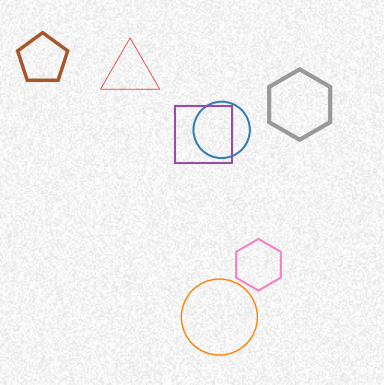[{"shape": "triangle", "thickness": 0.5, "radius": 0.44, "center": [0.338, 0.813]}, {"shape": "circle", "thickness": 1.5, "radius": 0.37, "center": [0.576, 0.663]}, {"shape": "square", "thickness": 1.5, "radius": 0.37, "center": [0.528, 0.65]}, {"shape": "circle", "thickness": 1, "radius": 0.49, "center": [0.57, 0.176]}, {"shape": "pentagon", "thickness": 2.5, "radius": 0.34, "center": [0.111, 0.847]}, {"shape": "hexagon", "thickness": 1.5, "radius": 0.34, "center": [0.671, 0.312]}, {"shape": "hexagon", "thickness": 3, "radius": 0.46, "center": [0.778, 0.728]}]